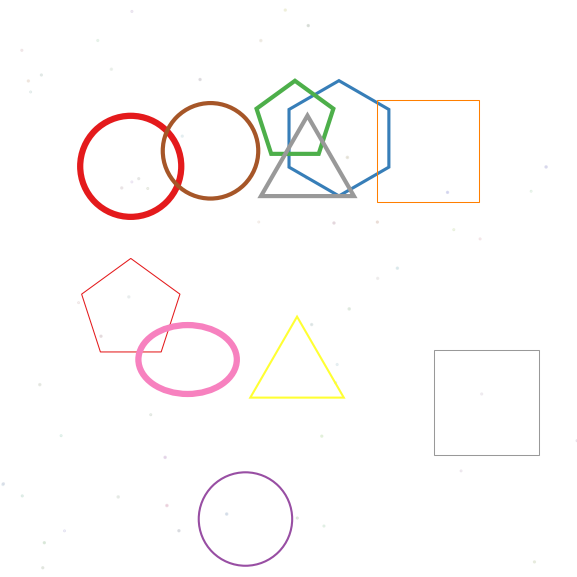[{"shape": "pentagon", "thickness": 0.5, "radius": 0.45, "center": [0.226, 0.462]}, {"shape": "circle", "thickness": 3, "radius": 0.44, "center": [0.226, 0.711]}, {"shape": "hexagon", "thickness": 1.5, "radius": 0.5, "center": [0.587, 0.76]}, {"shape": "pentagon", "thickness": 2, "radius": 0.35, "center": [0.511, 0.789]}, {"shape": "circle", "thickness": 1, "radius": 0.4, "center": [0.425, 0.1]}, {"shape": "square", "thickness": 0.5, "radius": 0.44, "center": [0.741, 0.738]}, {"shape": "triangle", "thickness": 1, "radius": 0.47, "center": [0.514, 0.357]}, {"shape": "circle", "thickness": 2, "radius": 0.41, "center": [0.365, 0.738]}, {"shape": "oval", "thickness": 3, "radius": 0.43, "center": [0.325, 0.377]}, {"shape": "square", "thickness": 0.5, "radius": 0.45, "center": [0.842, 0.302]}, {"shape": "triangle", "thickness": 2, "radius": 0.46, "center": [0.532, 0.706]}]